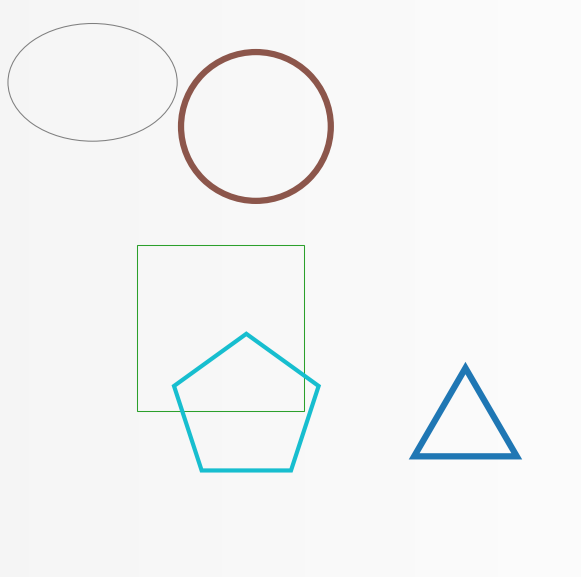[{"shape": "triangle", "thickness": 3, "radius": 0.51, "center": [0.801, 0.26]}, {"shape": "square", "thickness": 0.5, "radius": 0.72, "center": [0.379, 0.431]}, {"shape": "circle", "thickness": 3, "radius": 0.64, "center": [0.44, 0.78]}, {"shape": "oval", "thickness": 0.5, "radius": 0.73, "center": [0.159, 0.857]}, {"shape": "pentagon", "thickness": 2, "radius": 0.65, "center": [0.424, 0.29]}]